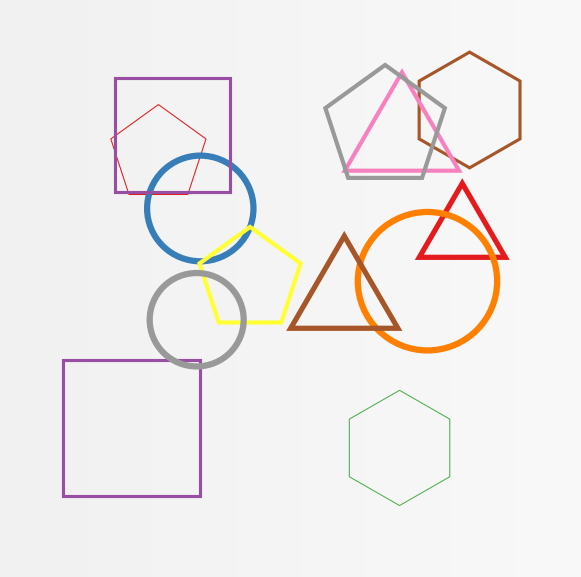[{"shape": "pentagon", "thickness": 0.5, "radius": 0.43, "center": [0.273, 0.732]}, {"shape": "triangle", "thickness": 2.5, "radius": 0.43, "center": [0.795, 0.596]}, {"shape": "circle", "thickness": 3, "radius": 0.46, "center": [0.345, 0.638]}, {"shape": "hexagon", "thickness": 0.5, "radius": 0.5, "center": [0.687, 0.224]}, {"shape": "square", "thickness": 1.5, "radius": 0.59, "center": [0.226, 0.258]}, {"shape": "square", "thickness": 1.5, "radius": 0.49, "center": [0.296, 0.766]}, {"shape": "circle", "thickness": 3, "radius": 0.6, "center": [0.735, 0.512]}, {"shape": "pentagon", "thickness": 2, "radius": 0.46, "center": [0.43, 0.515]}, {"shape": "triangle", "thickness": 2.5, "radius": 0.53, "center": [0.592, 0.484]}, {"shape": "hexagon", "thickness": 1.5, "radius": 0.5, "center": [0.808, 0.809]}, {"shape": "triangle", "thickness": 2, "radius": 0.57, "center": [0.692, 0.76]}, {"shape": "circle", "thickness": 3, "radius": 0.4, "center": [0.338, 0.445]}, {"shape": "pentagon", "thickness": 2, "radius": 0.54, "center": [0.663, 0.779]}]